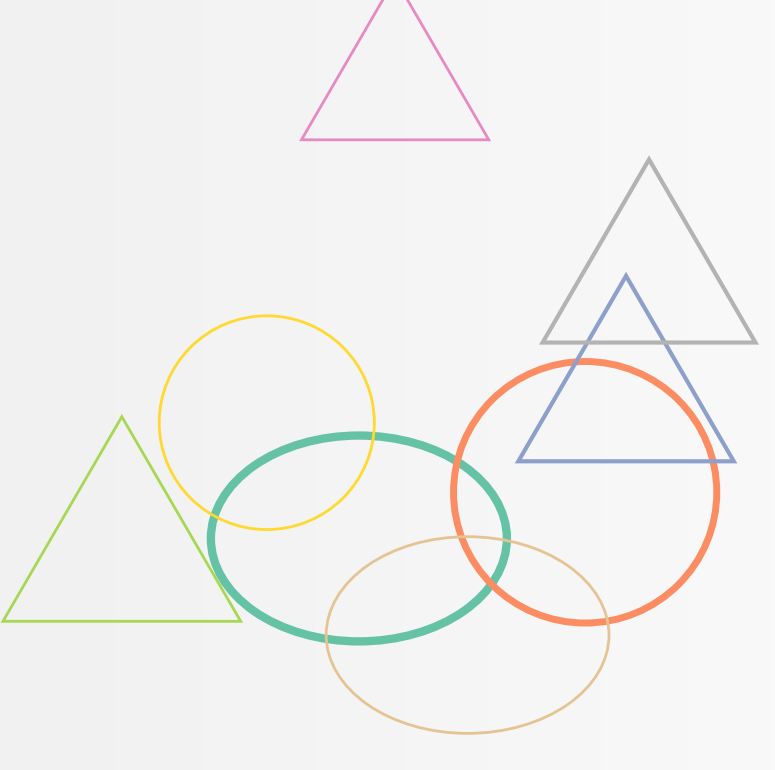[{"shape": "oval", "thickness": 3, "radius": 0.95, "center": [0.463, 0.301]}, {"shape": "circle", "thickness": 2.5, "radius": 0.85, "center": [0.755, 0.361]}, {"shape": "triangle", "thickness": 1.5, "radius": 0.8, "center": [0.808, 0.481]}, {"shape": "triangle", "thickness": 1, "radius": 0.7, "center": [0.51, 0.888]}, {"shape": "triangle", "thickness": 1, "radius": 0.89, "center": [0.157, 0.282]}, {"shape": "circle", "thickness": 1, "radius": 0.69, "center": [0.344, 0.451]}, {"shape": "oval", "thickness": 1, "radius": 0.91, "center": [0.603, 0.175]}, {"shape": "triangle", "thickness": 1.5, "radius": 0.79, "center": [0.837, 0.634]}]